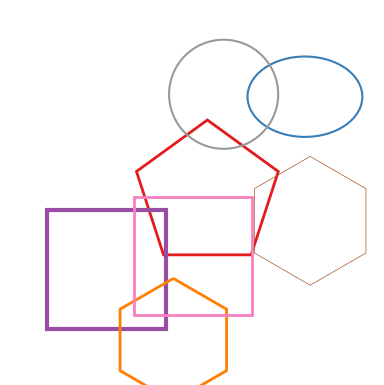[{"shape": "pentagon", "thickness": 2, "radius": 0.97, "center": [0.539, 0.495]}, {"shape": "oval", "thickness": 1.5, "radius": 0.75, "center": [0.792, 0.749]}, {"shape": "square", "thickness": 3, "radius": 0.77, "center": [0.276, 0.299]}, {"shape": "hexagon", "thickness": 2, "radius": 0.8, "center": [0.45, 0.117]}, {"shape": "hexagon", "thickness": 0.5, "radius": 0.84, "center": [0.806, 0.426]}, {"shape": "square", "thickness": 2, "radius": 0.77, "center": [0.5, 0.335]}, {"shape": "circle", "thickness": 1.5, "radius": 0.71, "center": [0.581, 0.755]}]